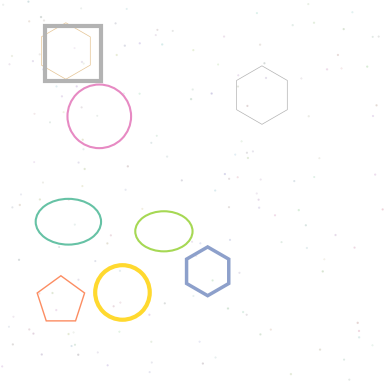[{"shape": "oval", "thickness": 1.5, "radius": 0.42, "center": [0.178, 0.424]}, {"shape": "pentagon", "thickness": 1, "radius": 0.32, "center": [0.158, 0.219]}, {"shape": "hexagon", "thickness": 2.5, "radius": 0.32, "center": [0.539, 0.295]}, {"shape": "circle", "thickness": 1.5, "radius": 0.41, "center": [0.258, 0.698]}, {"shape": "oval", "thickness": 1.5, "radius": 0.37, "center": [0.426, 0.399]}, {"shape": "circle", "thickness": 3, "radius": 0.35, "center": [0.318, 0.24]}, {"shape": "hexagon", "thickness": 0.5, "radius": 0.37, "center": [0.171, 0.868]}, {"shape": "hexagon", "thickness": 0.5, "radius": 0.38, "center": [0.68, 0.753]}, {"shape": "square", "thickness": 3, "radius": 0.36, "center": [0.189, 0.861]}]